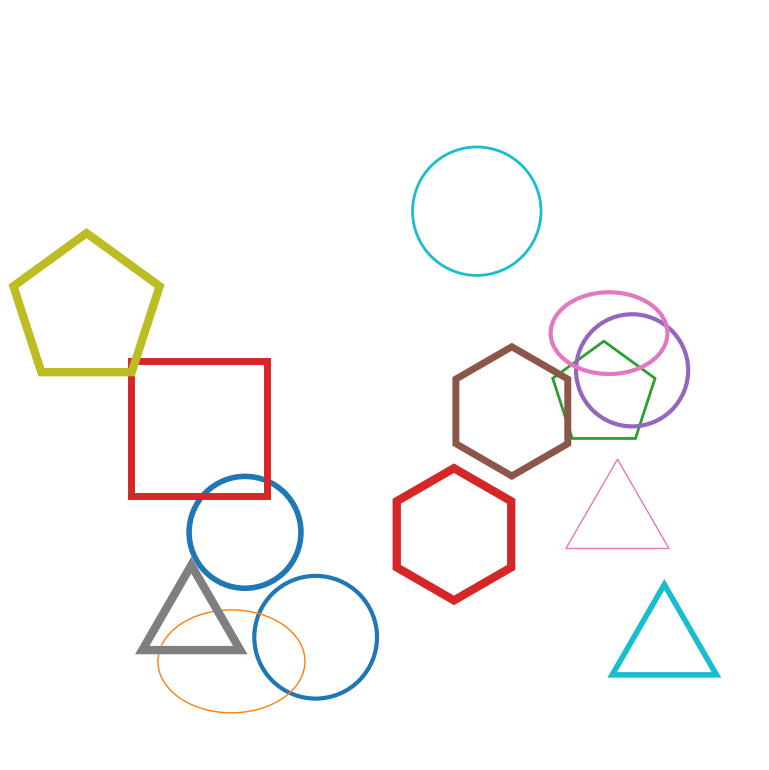[{"shape": "circle", "thickness": 2, "radius": 0.36, "center": [0.318, 0.309]}, {"shape": "circle", "thickness": 1.5, "radius": 0.4, "center": [0.41, 0.172]}, {"shape": "oval", "thickness": 0.5, "radius": 0.48, "center": [0.301, 0.141]}, {"shape": "pentagon", "thickness": 1, "radius": 0.35, "center": [0.784, 0.487]}, {"shape": "hexagon", "thickness": 3, "radius": 0.43, "center": [0.59, 0.306]}, {"shape": "square", "thickness": 2.5, "radius": 0.44, "center": [0.259, 0.443]}, {"shape": "circle", "thickness": 1.5, "radius": 0.36, "center": [0.821, 0.519]}, {"shape": "hexagon", "thickness": 2.5, "radius": 0.42, "center": [0.665, 0.466]}, {"shape": "oval", "thickness": 1.5, "radius": 0.38, "center": [0.791, 0.567]}, {"shape": "triangle", "thickness": 0.5, "radius": 0.39, "center": [0.802, 0.326]}, {"shape": "triangle", "thickness": 3, "radius": 0.37, "center": [0.248, 0.192]}, {"shape": "pentagon", "thickness": 3, "radius": 0.5, "center": [0.112, 0.597]}, {"shape": "circle", "thickness": 1, "radius": 0.42, "center": [0.619, 0.726]}, {"shape": "triangle", "thickness": 2, "radius": 0.39, "center": [0.863, 0.163]}]